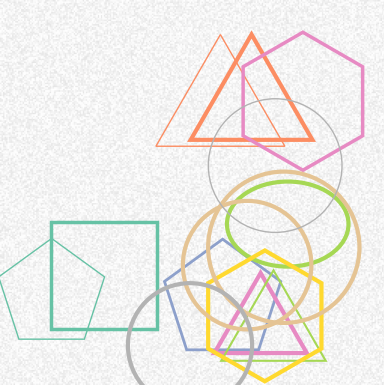[{"shape": "square", "thickness": 2.5, "radius": 0.69, "center": [0.27, 0.284]}, {"shape": "pentagon", "thickness": 1, "radius": 0.72, "center": [0.134, 0.236]}, {"shape": "triangle", "thickness": 1, "radius": 0.97, "center": [0.572, 0.717]}, {"shape": "triangle", "thickness": 3, "radius": 0.91, "center": [0.653, 0.728]}, {"shape": "pentagon", "thickness": 2, "radius": 0.79, "center": [0.578, 0.22]}, {"shape": "hexagon", "thickness": 2.5, "radius": 0.9, "center": [0.787, 0.737]}, {"shape": "triangle", "thickness": 3, "radius": 0.69, "center": [0.677, 0.152]}, {"shape": "oval", "thickness": 3, "radius": 0.79, "center": [0.747, 0.418]}, {"shape": "triangle", "thickness": 1.5, "radius": 0.78, "center": [0.71, 0.141]}, {"shape": "hexagon", "thickness": 3, "radius": 0.85, "center": [0.688, 0.18]}, {"shape": "circle", "thickness": 3, "radius": 0.83, "center": [0.642, 0.311]}, {"shape": "circle", "thickness": 3, "radius": 0.98, "center": [0.737, 0.358]}, {"shape": "circle", "thickness": 3, "radius": 0.81, "center": [0.494, 0.103]}, {"shape": "circle", "thickness": 1, "radius": 0.87, "center": [0.715, 0.57]}]